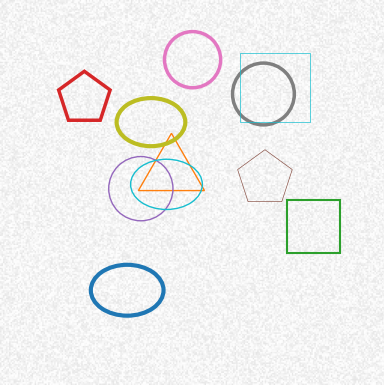[{"shape": "oval", "thickness": 3, "radius": 0.47, "center": [0.33, 0.246]}, {"shape": "triangle", "thickness": 1, "radius": 0.5, "center": [0.445, 0.555]}, {"shape": "square", "thickness": 1.5, "radius": 0.34, "center": [0.814, 0.412]}, {"shape": "pentagon", "thickness": 2.5, "radius": 0.35, "center": [0.219, 0.745]}, {"shape": "circle", "thickness": 1, "radius": 0.42, "center": [0.366, 0.51]}, {"shape": "pentagon", "thickness": 0.5, "radius": 0.37, "center": [0.688, 0.537]}, {"shape": "circle", "thickness": 2.5, "radius": 0.36, "center": [0.5, 0.845]}, {"shape": "circle", "thickness": 2.5, "radius": 0.4, "center": [0.684, 0.756]}, {"shape": "oval", "thickness": 3, "radius": 0.45, "center": [0.392, 0.683]}, {"shape": "square", "thickness": 0.5, "radius": 0.45, "center": [0.714, 0.774]}, {"shape": "oval", "thickness": 1, "radius": 0.47, "center": [0.432, 0.521]}]